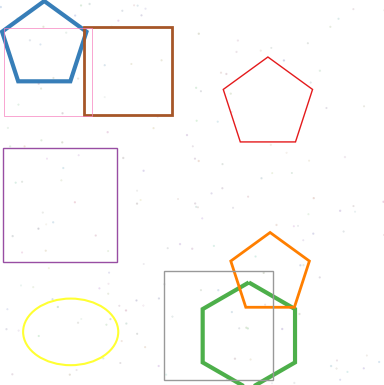[{"shape": "pentagon", "thickness": 1, "radius": 0.61, "center": [0.696, 0.73]}, {"shape": "pentagon", "thickness": 3, "radius": 0.58, "center": [0.115, 0.882]}, {"shape": "hexagon", "thickness": 3, "radius": 0.69, "center": [0.646, 0.128]}, {"shape": "square", "thickness": 1, "radius": 0.74, "center": [0.156, 0.468]}, {"shape": "pentagon", "thickness": 2, "radius": 0.54, "center": [0.702, 0.289]}, {"shape": "oval", "thickness": 1.5, "radius": 0.62, "center": [0.184, 0.138]}, {"shape": "square", "thickness": 2, "radius": 0.57, "center": [0.332, 0.815]}, {"shape": "square", "thickness": 0.5, "radius": 0.57, "center": [0.125, 0.813]}, {"shape": "square", "thickness": 1, "radius": 0.7, "center": [0.568, 0.155]}]